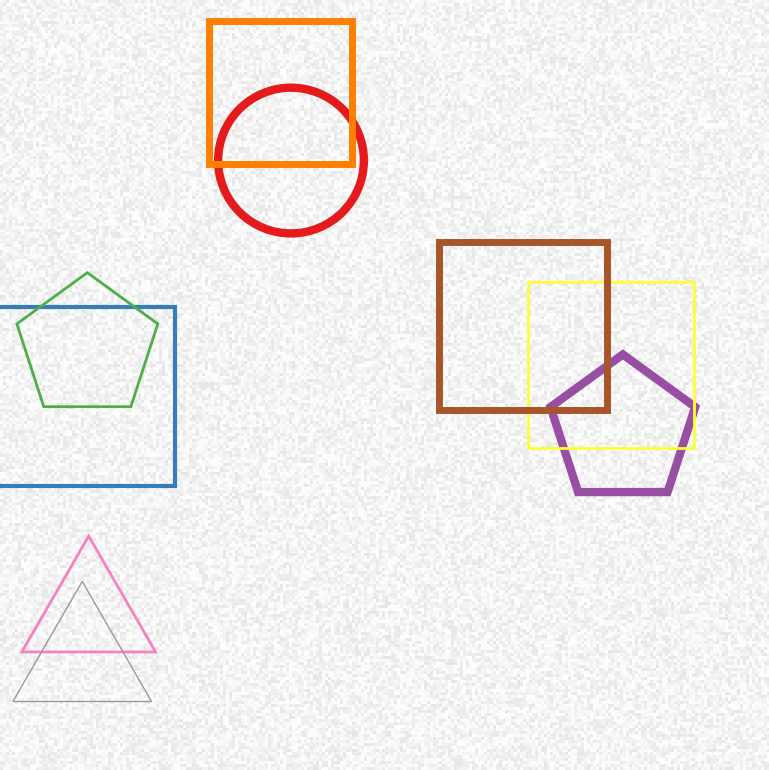[{"shape": "circle", "thickness": 3, "radius": 0.47, "center": [0.378, 0.791]}, {"shape": "square", "thickness": 1.5, "radius": 0.58, "center": [0.111, 0.485]}, {"shape": "pentagon", "thickness": 1, "radius": 0.48, "center": [0.113, 0.55]}, {"shape": "pentagon", "thickness": 3, "radius": 0.49, "center": [0.809, 0.441]}, {"shape": "square", "thickness": 2.5, "radius": 0.46, "center": [0.365, 0.88]}, {"shape": "square", "thickness": 1, "radius": 0.54, "center": [0.794, 0.526]}, {"shape": "square", "thickness": 2.5, "radius": 0.55, "center": [0.679, 0.576]}, {"shape": "triangle", "thickness": 1, "radius": 0.5, "center": [0.115, 0.203]}, {"shape": "triangle", "thickness": 0.5, "radius": 0.52, "center": [0.107, 0.141]}]